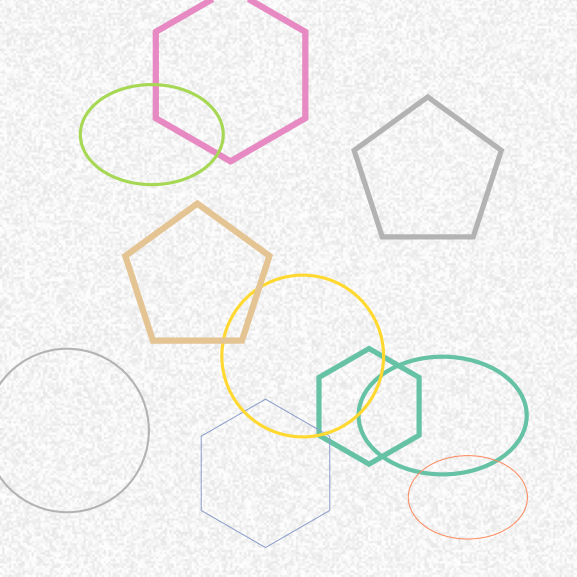[{"shape": "oval", "thickness": 2, "radius": 0.73, "center": [0.766, 0.28]}, {"shape": "hexagon", "thickness": 2.5, "radius": 0.5, "center": [0.639, 0.296]}, {"shape": "oval", "thickness": 0.5, "radius": 0.52, "center": [0.81, 0.138]}, {"shape": "hexagon", "thickness": 0.5, "radius": 0.64, "center": [0.46, 0.179]}, {"shape": "hexagon", "thickness": 3, "radius": 0.75, "center": [0.399, 0.869]}, {"shape": "oval", "thickness": 1.5, "radius": 0.62, "center": [0.263, 0.766]}, {"shape": "circle", "thickness": 1.5, "radius": 0.7, "center": [0.524, 0.383]}, {"shape": "pentagon", "thickness": 3, "radius": 0.66, "center": [0.342, 0.515]}, {"shape": "circle", "thickness": 1, "radius": 0.71, "center": [0.116, 0.254]}, {"shape": "pentagon", "thickness": 2.5, "radius": 0.67, "center": [0.741, 0.697]}]